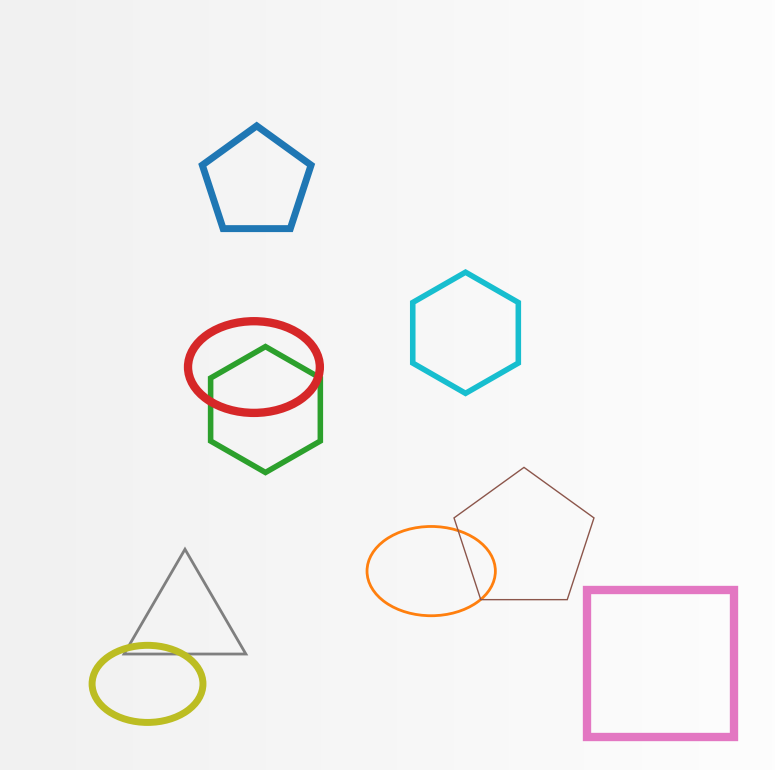[{"shape": "pentagon", "thickness": 2.5, "radius": 0.37, "center": [0.331, 0.763]}, {"shape": "oval", "thickness": 1, "radius": 0.41, "center": [0.556, 0.258]}, {"shape": "hexagon", "thickness": 2, "radius": 0.41, "center": [0.343, 0.468]}, {"shape": "oval", "thickness": 3, "radius": 0.43, "center": [0.328, 0.523]}, {"shape": "pentagon", "thickness": 0.5, "radius": 0.47, "center": [0.676, 0.298]}, {"shape": "square", "thickness": 3, "radius": 0.48, "center": [0.852, 0.139]}, {"shape": "triangle", "thickness": 1, "radius": 0.45, "center": [0.239, 0.196]}, {"shape": "oval", "thickness": 2.5, "radius": 0.36, "center": [0.19, 0.112]}, {"shape": "hexagon", "thickness": 2, "radius": 0.39, "center": [0.601, 0.568]}]